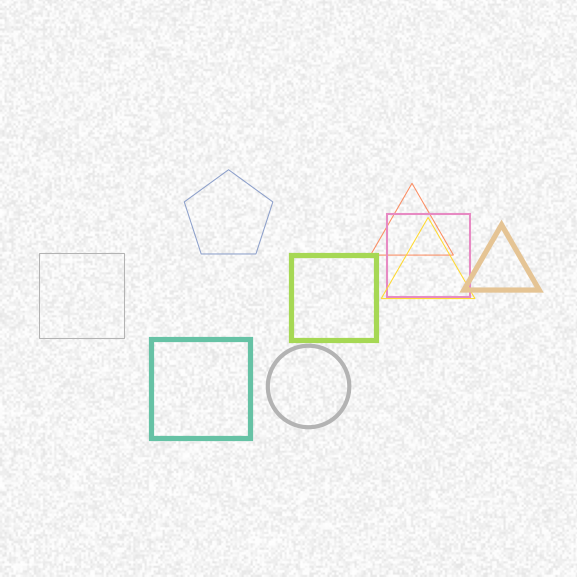[{"shape": "square", "thickness": 2.5, "radius": 0.43, "center": [0.347, 0.326]}, {"shape": "triangle", "thickness": 0.5, "radius": 0.41, "center": [0.713, 0.599]}, {"shape": "pentagon", "thickness": 0.5, "radius": 0.4, "center": [0.396, 0.625]}, {"shape": "square", "thickness": 1, "radius": 0.36, "center": [0.742, 0.557]}, {"shape": "square", "thickness": 2.5, "radius": 0.37, "center": [0.578, 0.485]}, {"shape": "triangle", "thickness": 0.5, "radius": 0.47, "center": [0.741, 0.529]}, {"shape": "triangle", "thickness": 2.5, "radius": 0.38, "center": [0.869, 0.535]}, {"shape": "circle", "thickness": 2, "radius": 0.35, "center": [0.534, 0.33]}, {"shape": "square", "thickness": 0.5, "radius": 0.37, "center": [0.141, 0.488]}]